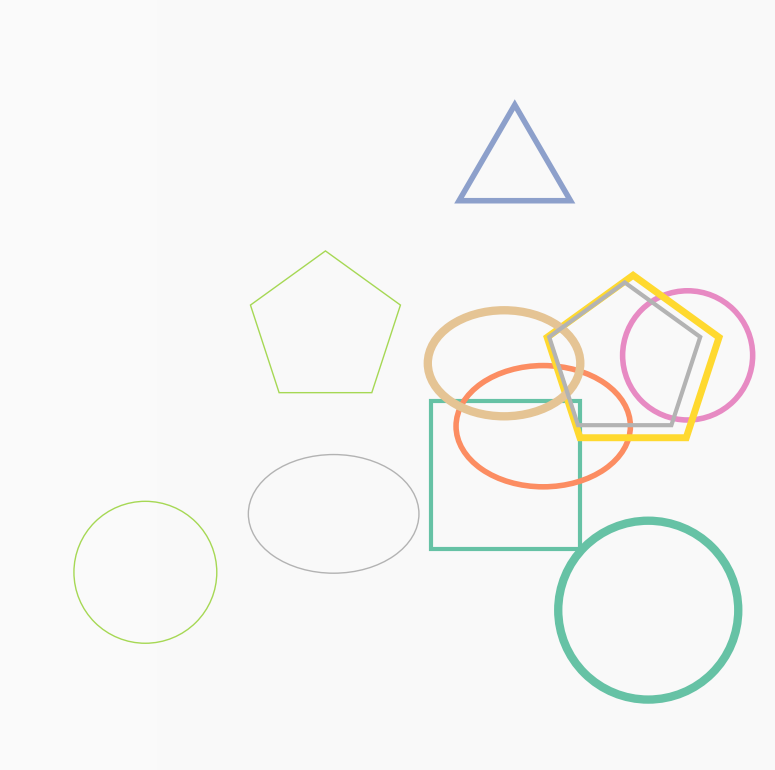[{"shape": "circle", "thickness": 3, "radius": 0.58, "center": [0.836, 0.208]}, {"shape": "square", "thickness": 1.5, "radius": 0.48, "center": [0.652, 0.384]}, {"shape": "oval", "thickness": 2, "radius": 0.56, "center": [0.701, 0.446]}, {"shape": "triangle", "thickness": 2, "radius": 0.42, "center": [0.664, 0.781]}, {"shape": "circle", "thickness": 2, "radius": 0.42, "center": [0.887, 0.538]}, {"shape": "pentagon", "thickness": 0.5, "radius": 0.51, "center": [0.42, 0.572]}, {"shape": "circle", "thickness": 0.5, "radius": 0.46, "center": [0.188, 0.257]}, {"shape": "pentagon", "thickness": 2.5, "radius": 0.58, "center": [0.817, 0.526]}, {"shape": "oval", "thickness": 3, "radius": 0.49, "center": [0.65, 0.528]}, {"shape": "pentagon", "thickness": 1.5, "radius": 0.51, "center": [0.806, 0.531]}, {"shape": "oval", "thickness": 0.5, "radius": 0.55, "center": [0.431, 0.333]}]